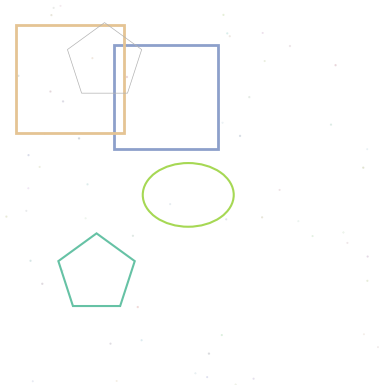[{"shape": "pentagon", "thickness": 1.5, "radius": 0.52, "center": [0.251, 0.29]}, {"shape": "square", "thickness": 2, "radius": 0.67, "center": [0.431, 0.747]}, {"shape": "oval", "thickness": 1.5, "radius": 0.59, "center": [0.489, 0.494]}, {"shape": "square", "thickness": 2, "radius": 0.7, "center": [0.183, 0.795]}, {"shape": "pentagon", "thickness": 0.5, "radius": 0.51, "center": [0.272, 0.84]}]